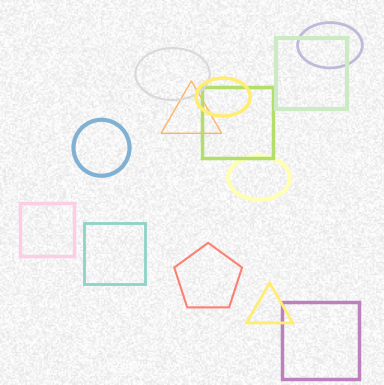[{"shape": "square", "thickness": 2, "radius": 0.39, "center": [0.297, 0.341]}, {"shape": "oval", "thickness": 3, "radius": 0.4, "center": [0.673, 0.538]}, {"shape": "oval", "thickness": 2, "radius": 0.42, "center": [0.857, 0.882]}, {"shape": "pentagon", "thickness": 1.5, "radius": 0.46, "center": [0.541, 0.277]}, {"shape": "circle", "thickness": 3, "radius": 0.36, "center": [0.264, 0.616]}, {"shape": "triangle", "thickness": 1, "radius": 0.45, "center": [0.497, 0.699]}, {"shape": "square", "thickness": 2.5, "radius": 0.46, "center": [0.617, 0.682]}, {"shape": "square", "thickness": 2.5, "radius": 0.35, "center": [0.121, 0.404]}, {"shape": "oval", "thickness": 1.5, "radius": 0.48, "center": [0.448, 0.808]}, {"shape": "square", "thickness": 2.5, "radius": 0.5, "center": [0.833, 0.115]}, {"shape": "square", "thickness": 3, "radius": 0.46, "center": [0.809, 0.81]}, {"shape": "triangle", "thickness": 2, "radius": 0.35, "center": [0.7, 0.196]}, {"shape": "oval", "thickness": 2.5, "radius": 0.35, "center": [0.58, 0.748]}]